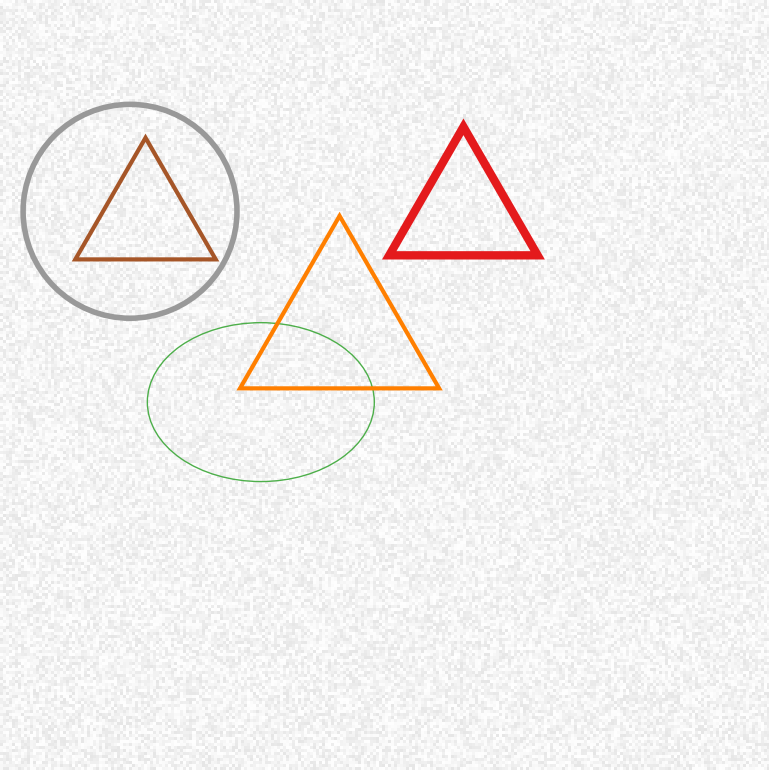[{"shape": "triangle", "thickness": 3, "radius": 0.56, "center": [0.602, 0.724]}, {"shape": "oval", "thickness": 0.5, "radius": 0.74, "center": [0.339, 0.478]}, {"shape": "triangle", "thickness": 1.5, "radius": 0.75, "center": [0.441, 0.57]}, {"shape": "triangle", "thickness": 1.5, "radius": 0.53, "center": [0.189, 0.716]}, {"shape": "circle", "thickness": 2, "radius": 0.69, "center": [0.169, 0.726]}]